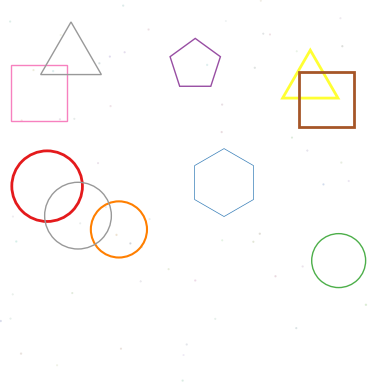[{"shape": "circle", "thickness": 2, "radius": 0.46, "center": [0.122, 0.516]}, {"shape": "hexagon", "thickness": 0.5, "radius": 0.44, "center": [0.582, 0.526]}, {"shape": "circle", "thickness": 1, "radius": 0.35, "center": [0.88, 0.323]}, {"shape": "pentagon", "thickness": 1, "radius": 0.34, "center": [0.507, 0.832]}, {"shape": "circle", "thickness": 1.5, "radius": 0.36, "center": [0.309, 0.404]}, {"shape": "triangle", "thickness": 2, "radius": 0.41, "center": [0.806, 0.787]}, {"shape": "square", "thickness": 2, "radius": 0.35, "center": [0.848, 0.741]}, {"shape": "square", "thickness": 1, "radius": 0.36, "center": [0.102, 0.759]}, {"shape": "circle", "thickness": 1, "radius": 0.43, "center": [0.203, 0.44]}, {"shape": "triangle", "thickness": 1, "radius": 0.46, "center": [0.184, 0.852]}]